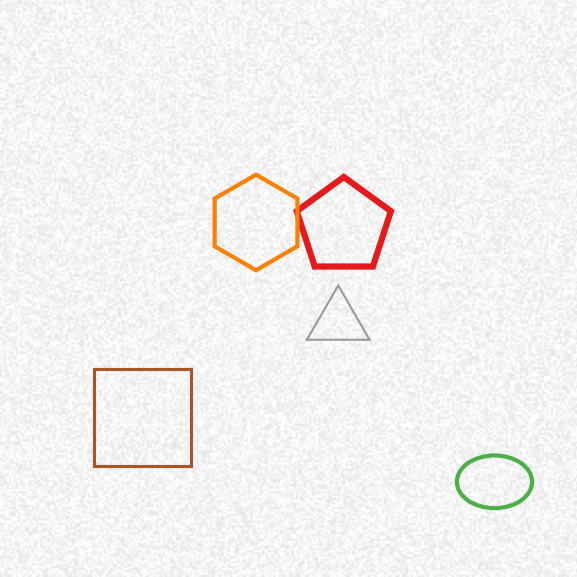[{"shape": "pentagon", "thickness": 3, "radius": 0.43, "center": [0.595, 0.607]}, {"shape": "oval", "thickness": 2, "radius": 0.33, "center": [0.856, 0.165]}, {"shape": "hexagon", "thickness": 2, "radius": 0.41, "center": [0.443, 0.614]}, {"shape": "square", "thickness": 1.5, "radius": 0.42, "center": [0.247, 0.276]}, {"shape": "triangle", "thickness": 1, "radius": 0.31, "center": [0.586, 0.442]}]